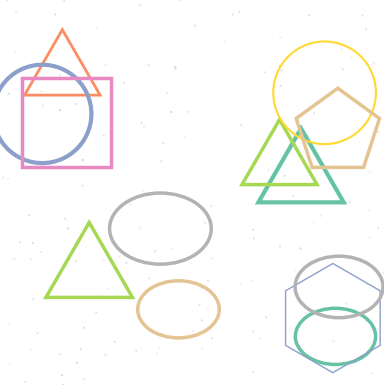[{"shape": "oval", "thickness": 2.5, "radius": 0.52, "center": [0.871, 0.126]}, {"shape": "triangle", "thickness": 3, "radius": 0.64, "center": [0.782, 0.538]}, {"shape": "triangle", "thickness": 2, "radius": 0.57, "center": [0.162, 0.81]}, {"shape": "circle", "thickness": 3, "radius": 0.64, "center": [0.11, 0.704]}, {"shape": "hexagon", "thickness": 1, "radius": 0.71, "center": [0.865, 0.174]}, {"shape": "square", "thickness": 2.5, "radius": 0.58, "center": [0.173, 0.683]}, {"shape": "triangle", "thickness": 2.5, "radius": 0.65, "center": [0.232, 0.292]}, {"shape": "triangle", "thickness": 2.5, "radius": 0.56, "center": [0.726, 0.577]}, {"shape": "circle", "thickness": 1.5, "radius": 0.67, "center": [0.843, 0.759]}, {"shape": "oval", "thickness": 2.5, "radius": 0.53, "center": [0.464, 0.197]}, {"shape": "pentagon", "thickness": 2.5, "radius": 0.57, "center": [0.877, 0.657]}, {"shape": "oval", "thickness": 2.5, "radius": 0.57, "center": [0.881, 0.255]}, {"shape": "oval", "thickness": 2.5, "radius": 0.66, "center": [0.417, 0.406]}]